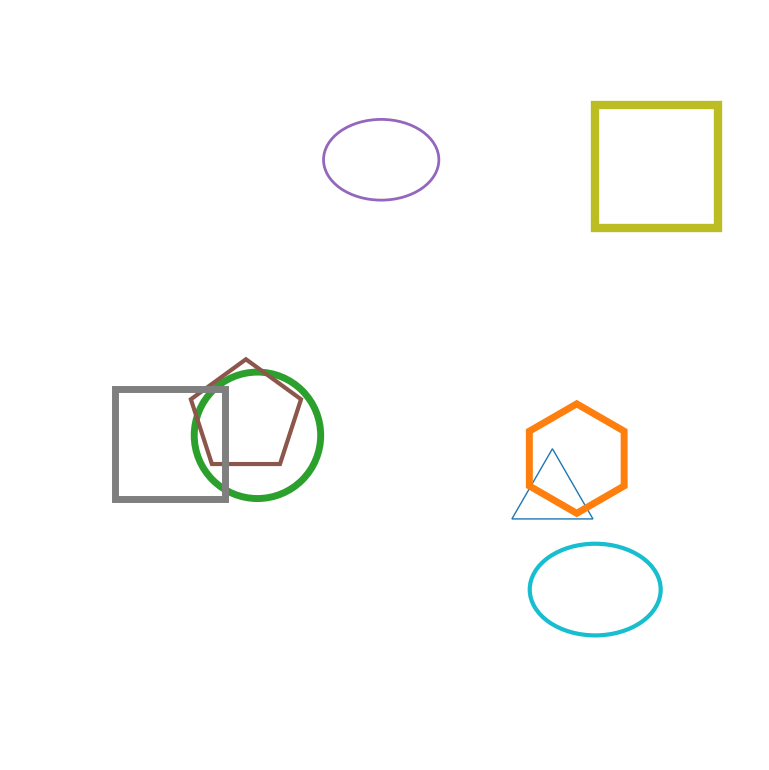[{"shape": "triangle", "thickness": 0.5, "radius": 0.3, "center": [0.717, 0.356]}, {"shape": "hexagon", "thickness": 2.5, "radius": 0.36, "center": [0.749, 0.404]}, {"shape": "circle", "thickness": 2.5, "radius": 0.41, "center": [0.334, 0.435]}, {"shape": "oval", "thickness": 1, "radius": 0.37, "center": [0.495, 0.793]}, {"shape": "pentagon", "thickness": 1.5, "radius": 0.38, "center": [0.319, 0.458]}, {"shape": "square", "thickness": 2.5, "radius": 0.36, "center": [0.221, 0.423]}, {"shape": "square", "thickness": 3, "radius": 0.4, "center": [0.852, 0.784]}, {"shape": "oval", "thickness": 1.5, "radius": 0.43, "center": [0.773, 0.234]}]